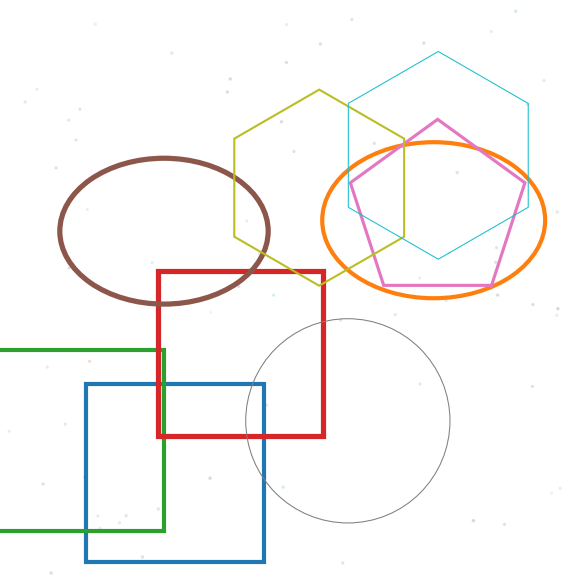[{"shape": "square", "thickness": 2, "radius": 0.77, "center": [0.303, 0.18]}, {"shape": "oval", "thickness": 2, "radius": 0.97, "center": [0.751, 0.618]}, {"shape": "square", "thickness": 2, "radius": 0.79, "center": [0.127, 0.236]}, {"shape": "square", "thickness": 2.5, "radius": 0.71, "center": [0.416, 0.387]}, {"shape": "oval", "thickness": 2.5, "radius": 0.9, "center": [0.284, 0.599]}, {"shape": "pentagon", "thickness": 1.5, "radius": 0.79, "center": [0.758, 0.634]}, {"shape": "circle", "thickness": 0.5, "radius": 0.88, "center": [0.602, 0.27]}, {"shape": "hexagon", "thickness": 1, "radius": 0.85, "center": [0.553, 0.674]}, {"shape": "hexagon", "thickness": 0.5, "radius": 0.9, "center": [0.759, 0.73]}]